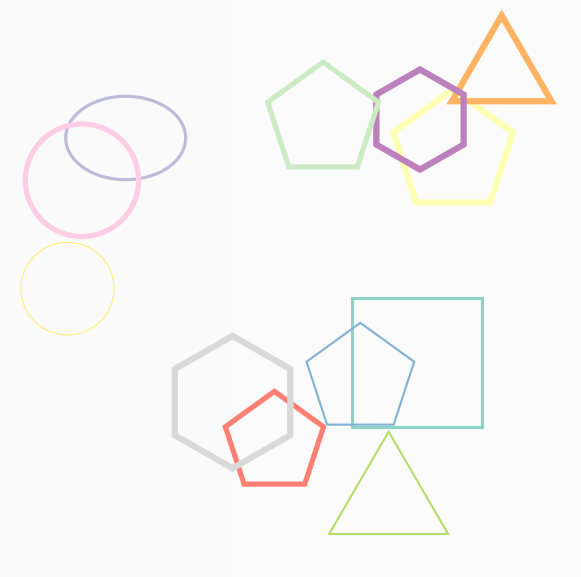[{"shape": "square", "thickness": 1.5, "radius": 0.56, "center": [0.717, 0.372]}, {"shape": "pentagon", "thickness": 3, "radius": 0.54, "center": [0.779, 0.736]}, {"shape": "oval", "thickness": 1.5, "radius": 0.52, "center": [0.216, 0.76]}, {"shape": "pentagon", "thickness": 2.5, "radius": 0.44, "center": [0.472, 0.233]}, {"shape": "pentagon", "thickness": 1, "radius": 0.49, "center": [0.62, 0.343]}, {"shape": "triangle", "thickness": 3, "radius": 0.49, "center": [0.863, 0.873]}, {"shape": "triangle", "thickness": 1, "radius": 0.59, "center": [0.669, 0.134]}, {"shape": "circle", "thickness": 2.5, "radius": 0.49, "center": [0.141, 0.687]}, {"shape": "hexagon", "thickness": 3, "radius": 0.57, "center": [0.4, 0.303]}, {"shape": "hexagon", "thickness": 3, "radius": 0.43, "center": [0.723, 0.792]}, {"shape": "pentagon", "thickness": 2.5, "radius": 0.5, "center": [0.556, 0.791]}, {"shape": "circle", "thickness": 0.5, "radius": 0.4, "center": [0.116, 0.499]}]